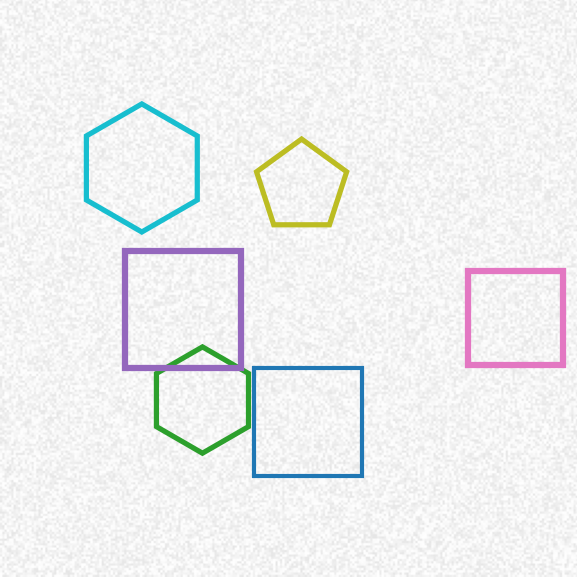[{"shape": "square", "thickness": 2, "radius": 0.47, "center": [0.533, 0.268]}, {"shape": "hexagon", "thickness": 2.5, "radius": 0.46, "center": [0.351, 0.306]}, {"shape": "square", "thickness": 3, "radius": 0.5, "center": [0.317, 0.463]}, {"shape": "square", "thickness": 3, "radius": 0.41, "center": [0.892, 0.449]}, {"shape": "pentagon", "thickness": 2.5, "radius": 0.41, "center": [0.522, 0.676]}, {"shape": "hexagon", "thickness": 2.5, "radius": 0.55, "center": [0.246, 0.708]}]